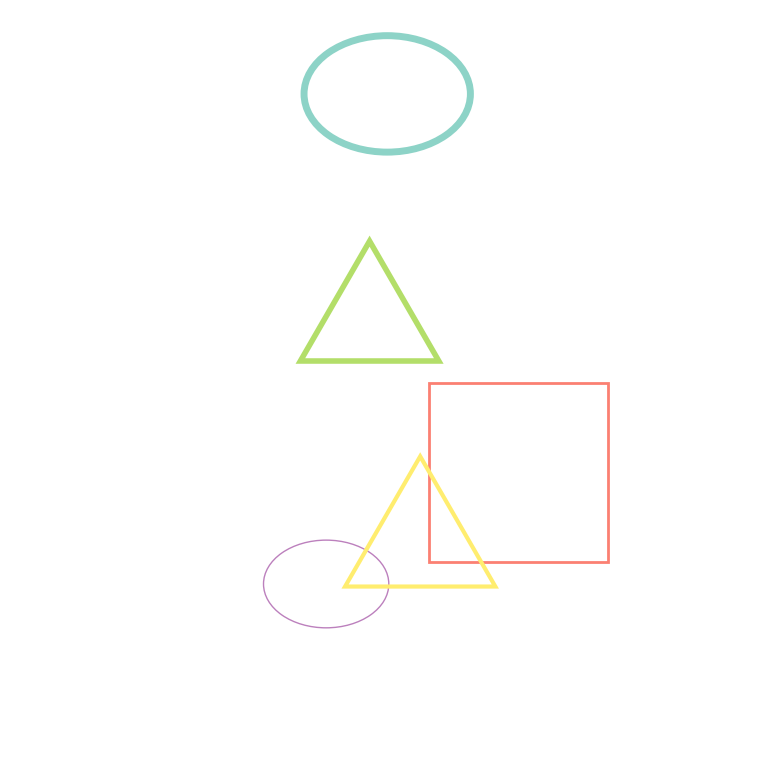[{"shape": "oval", "thickness": 2.5, "radius": 0.54, "center": [0.503, 0.878]}, {"shape": "square", "thickness": 1, "radius": 0.58, "center": [0.673, 0.386]}, {"shape": "triangle", "thickness": 2, "radius": 0.52, "center": [0.48, 0.583]}, {"shape": "oval", "thickness": 0.5, "radius": 0.41, "center": [0.424, 0.242]}, {"shape": "triangle", "thickness": 1.5, "radius": 0.56, "center": [0.546, 0.295]}]